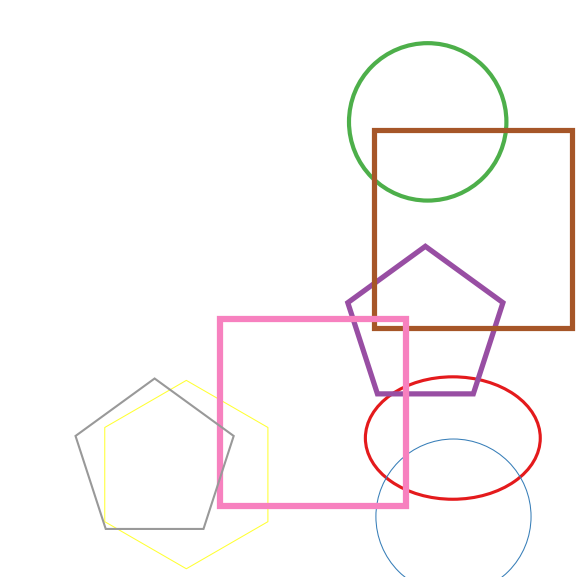[{"shape": "oval", "thickness": 1.5, "radius": 0.76, "center": [0.784, 0.241]}, {"shape": "circle", "thickness": 0.5, "radius": 0.67, "center": [0.785, 0.105]}, {"shape": "circle", "thickness": 2, "radius": 0.68, "center": [0.741, 0.788]}, {"shape": "pentagon", "thickness": 2.5, "radius": 0.71, "center": [0.737, 0.431]}, {"shape": "hexagon", "thickness": 0.5, "radius": 0.82, "center": [0.323, 0.177]}, {"shape": "square", "thickness": 2.5, "radius": 0.85, "center": [0.819, 0.602]}, {"shape": "square", "thickness": 3, "radius": 0.81, "center": [0.542, 0.285]}, {"shape": "pentagon", "thickness": 1, "radius": 0.72, "center": [0.268, 0.2]}]